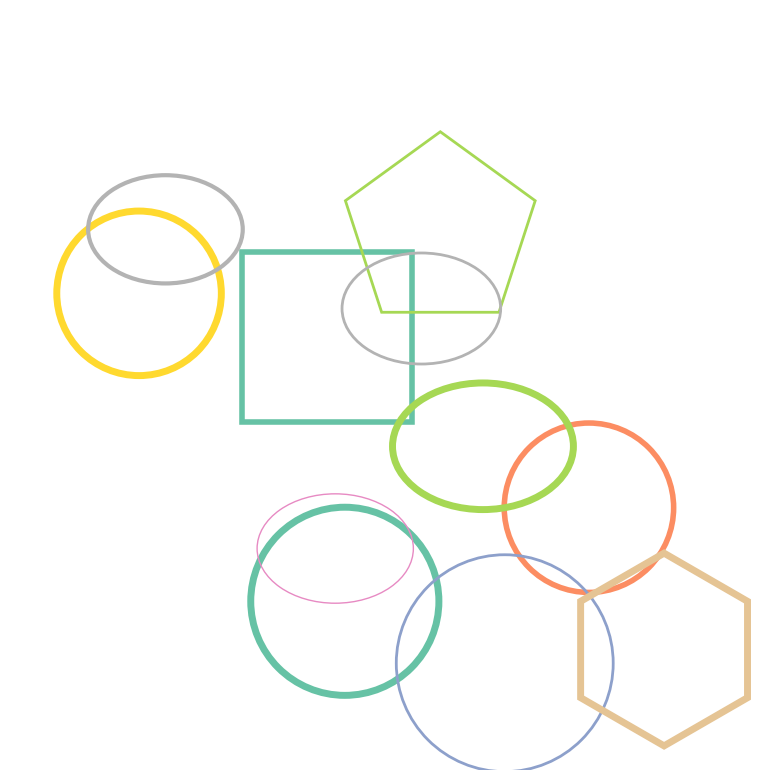[{"shape": "square", "thickness": 2, "radius": 0.55, "center": [0.424, 0.562]}, {"shape": "circle", "thickness": 2.5, "radius": 0.61, "center": [0.448, 0.219]}, {"shape": "circle", "thickness": 2, "radius": 0.55, "center": [0.765, 0.341]}, {"shape": "circle", "thickness": 1, "radius": 0.7, "center": [0.656, 0.139]}, {"shape": "oval", "thickness": 0.5, "radius": 0.51, "center": [0.435, 0.288]}, {"shape": "oval", "thickness": 2.5, "radius": 0.59, "center": [0.627, 0.42]}, {"shape": "pentagon", "thickness": 1, "radius": 0.65, "center": [0.572, 0.699]}, {"shape": "circle", "thickness": 2.5, "radius": 0.53, "center": [0.181, 0.619]}, {"shape": "hexagon", "thickness": 2.5, "radius": 0.63, "center": [0.862, 0.156]}, {"shape": "oval", "thickness": 1.5, "radius": 0.5, "center": [0.215, 0.702]}, {"shape": "oval", "thickness": 1, "radius": 0.52, "center": [0.547, 0.599]}]